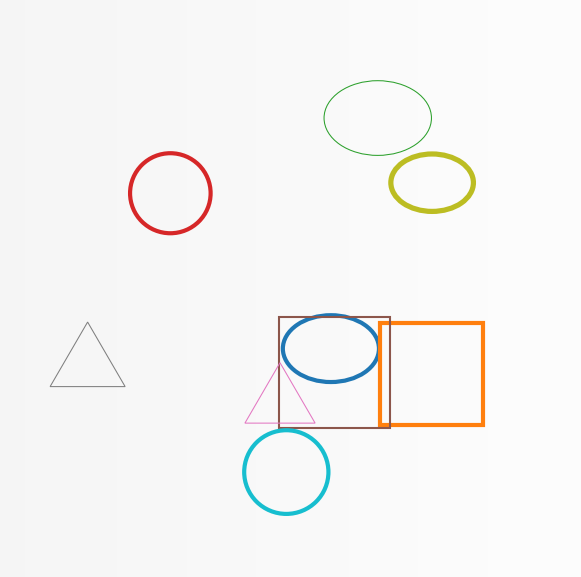[{"shape": "oval", "thickness": 2, "radius": 0.41, "center": [0.569, 0.395]}, {"shape": "square", "thickness": 2, "radius": 0.44, "center": [0.743, 0.351]}, {"shape": "oval", "thickness": 0.5, "radius": 0.46, "center": [0.65, 0.795]}, {"shape": "circle", "thickness": 2, "radius": 0.35, "center": [0.293, 0.665]}, {"shape": "square", "thickness": 1, "radius": 0.48, "center": [0.575, 0.354]}, {"shape": "triangle", "thickness": 0.5, "radius": 0.35, "center": [0.482, 0.301]}, {"shape": "triangle", "thickness": 0.5, "radius": 0.37, "center": [0.151, 0.367]}, {"shape": "oval", "thickness": 2.5, "radius": 0.36, "center": [0.743, 0.683]}, {"shape": "circle", "thickness": 2, "radius": 0.36, "center": [0.493, 0.182]}]